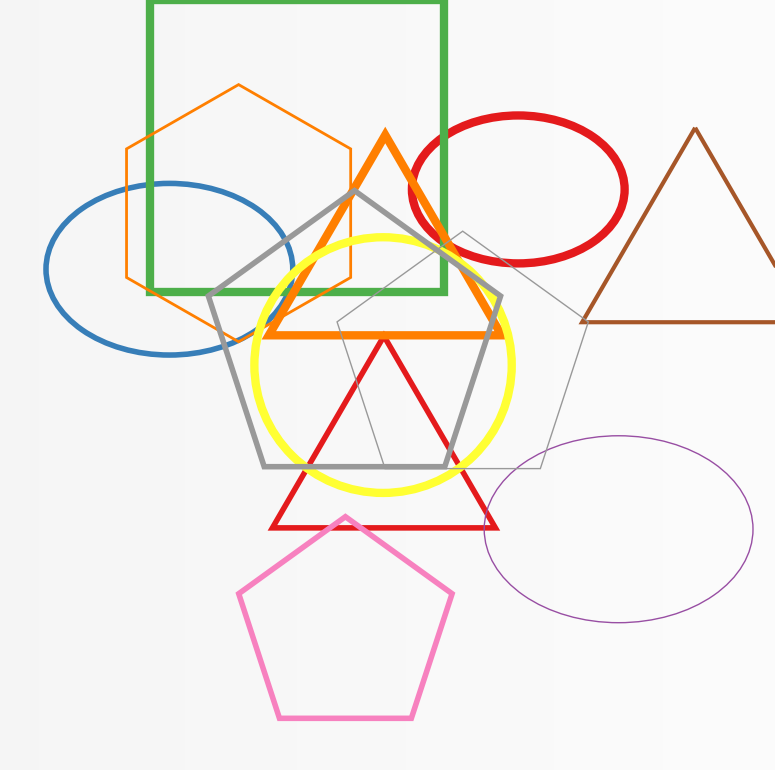[{"shape": "oval", "thickness": 3, "radius": 0.69, "center": [0.669, 0.754]}, {"shape": "triangle", "thickness": 2, "radius": 0.83, "center": [0.495, 0.397]}, {"shape": "oval", "thickness": 2, "radius": 0.8, "center": [0.219, 0.65]}, {"shape": "square", "thickness": 3, "radius": 0.95, "center": [0.383, 0.811]}, {"shape": "oval", "thickness": 0.5, "radius": 0.87, "center": [0.798, 0.313]}, {"shape": "hexagon", "thickness": 1, "radius": 0.83, "center": [0.308, 0.723]}, {"shape": "triangle", "thickness": 3, "radius": 0.87, "center": [0.497, 0.651]}, {"shape": "circle", "thickness": 3, "radius": 0.83, "center": [0.494, 0.526]}, {"shape": "triangle", "thickness": 1.5, "radius": 0.84, "center": [0.897, 0.666]}, {"shape": "pentagon", "thickness": 2, "radius": 0.72, "center": [0.446, 0.184]}, {"shape": "pentagon", "thickness": 2, "radius": 0.99, "center": [0.457, 0.554]}, {"shape": "pentagon", "thickness": 0.5, "radius": 0.85, "center": [0.597, 0.529]}]